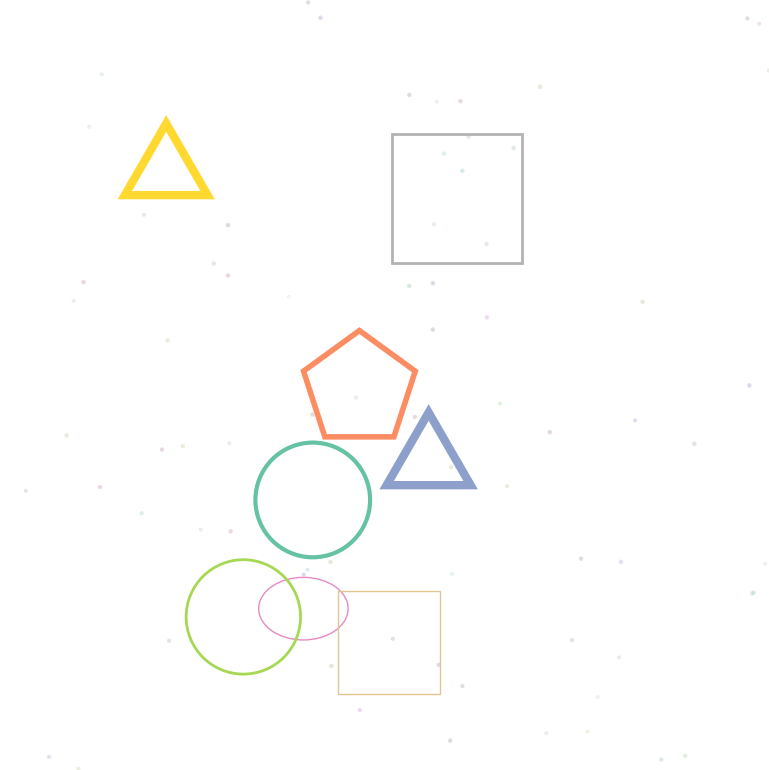[{"shape": "circle", "thickness": 1.5, "radius": 0.37, "center": [0.406, 0.351]}, {"shape": "pentagon", "thickness": 2, "radius": 0.38, "center": [0.467, 0.494]}, {"shape": "triangle", "thickness": 3, "radius": 0.31, "center": [0.557, 0.401]}, {"shape": "oval", "thickness": 0.5, "radius": 0.29, "center": [0.394, 0.21]}, {"shape": "circle", "thickness": 1, "radius": 0.37, "center": [0.316, 0.199]}, {"shape": "triangle", "thickness": 3, "radius": 0.31, "center": [0.216, 0.778]}, {"shape": "square", "thickness": 0.5, "radius": 0.33, "center": [0.505, 0.166]}, {"shape": "square", "thickness": 1, "radius": 0.42, "center": [0.593, 0.743]}]